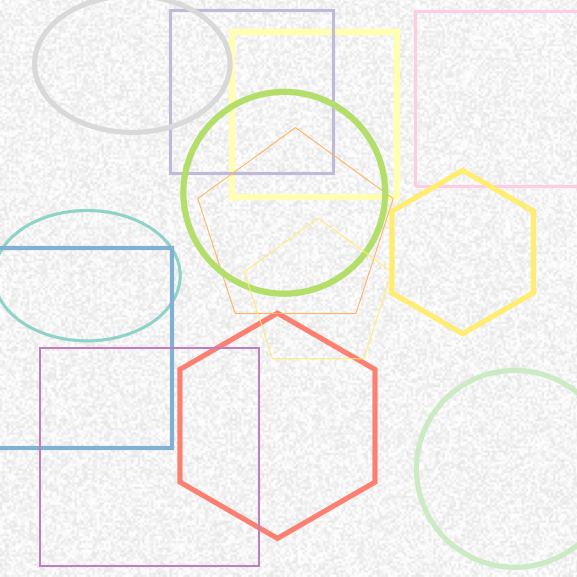[{"shape": "oval", "thickness": 1.5, "radius": 0.81, "center": [0.151, 0.522]}, {"shape": "square", "thickness": 3, "radius": 0.71, "center": [0.545, 0.801]}, {"shape": "square", "thickness": 1.5, "radius": 0.71, "center": [0.436, 0.84]}, {"shape": "hexagon", "thickness": 2.5, "radius": 0.98, "center": [0.48, 0.262]}, {"shape": "square", "thickness": 2, "radius": 0.87, "center": [0.124, 0.396]}, {"shape": "pentagon", "thickness": 0.5, "radius": 0.89, "center": [0.512, 0.6]}, {"shape": "circle", "thickness": 3, "radius": 0.87, "center": [0.492, 0.665]}, {"shape": "square", "thickness": 1.5, "radius": 0.76, "center": [0.871, 0.829]}, {"shape": "oval", "thickness": 2.5, "radius": 0.85, "center": [0.229, 0.888]}, {"shape": "square", "thickness": 1, "radius": 0.95, "center": [0.259, 0.208]}, {"shape": "circle", "thickness": 2.5, "radius": 0.85, "center": [0.892, 0.187]}, {"shape": "pentagon", "thickness": 0.5, "radius": 0.67, "center": [0.551, 0.487]}, {"shape": "hexagon", "thickness": 2.5, "radius": 0.71, "center": [0.801, 0.563]}]